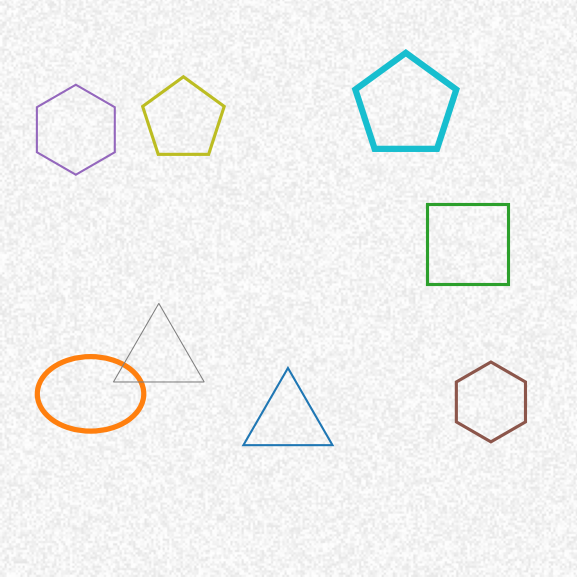[{"shape": "triangle", "thickness": 1, "radius": 0.45, "center": [0.499, 0.273]}, {"shape": "oval", "thickness": 2.5, "radius": 0.46, "center": [0.157, 0.317]}, {"shape": "square", "thickness": 1.5, "radius": 0.35, "center": [0.809, 0.577]}, {"shape": "hexagon", "thickness": 1, "radius": 0.39, "center": [0.131, 0.775]}, {"shape": "hexagon", "thickness": 1.5, "radius": 0.35, "center": [0.85, 0.303]}, {"shape": "triangle", "thickness": 0.5, "radius": 0.45, "center": [0.275, 0.383]}, {"shape": "pentagon", "thickness": 1.5, "radius": 0.37, "center": [0.318, 0.792]}, {"shape": "pentagon", "thickness": 3, "radius": 0.46, "center": [0.703, 0.816]}]